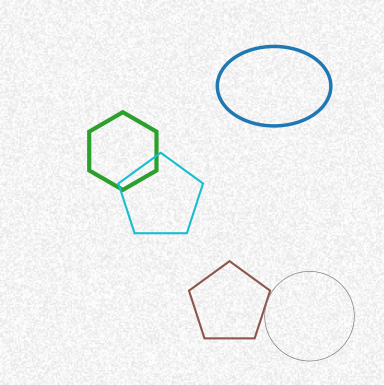[{"shape": "oval", "thickness": 2.5, "radius": 0.74, "center": [0.712, 0.776]}, {"shape": "hexagon", "thickness": 3, "radius": 0.5, "center": [0.319, 0.608]}, {"shape": "pentagon", "thickness": 1.5, "radius": 0.55, "center": [0.596, 0.211]}, {"shape": "circle", "thickness": 0.5, "radius": 0.58, "center": [0.804, 0.179]}, {"shape": "pentagon", "thickness": 1.5, "radius": 0.58, "center": [0.417, 0.488]}]